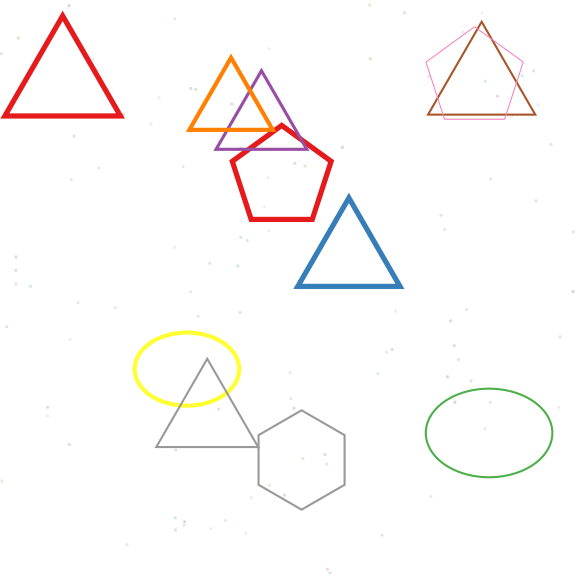[{"shape": "pentagon", "thickness": 2.5, "radius": 0.45, "center": [0.488, 0.692]}, {"shape": "triangle", "thickness": 2.5, "radius": 0.58, "center": [0.108, 0.856]}, {"shape": "triangle", "thickness": 2.5, "radius": 0.51, "center": [0.604, 0.554]}, {"shape": "oval", "thickness": 1, "radius": 0.55, "center": [0.847, 0.249]}, {"shape": "triangle", "thickness": 1.5, "radius": 0.45, "center": [0.453, 0.786]}, {"shape": "triangle", "thickness": 2, "radius": 0.42, "center": [0.4, 0.816]}, {"shape": "oval", "thickness": 2, "radius": 0.45, "center": [0.324, 0.36]}, {"shape": "triangle", "thickness": 1, "radius": 0.54, "center": [0.834, 0.854]}, {"shape": "pentagon", "thickness": 0.5, "radius": 0.44, "center": [0.822, 0.864]}, {"shape": "hexagon", "thickness": 1, "radius": 0.43, "center": [0.522, 0.203]}, {"shape": "triangle", "thickness": 1, "radius": 0.51, "center": [0.359, 0.276]}]